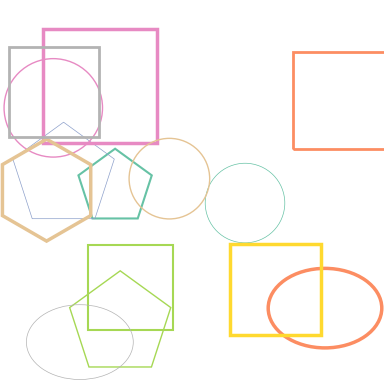[{"shape": "pentagon", "thickness": 1.5, "radius": 0.5, "center": [0.299, 0.514]}, {"shape": "circle", "thickness": 0.5, "radius": 0.52, "center": [0.636, 0.473]}, {"shape": "oval", "thickness": 2.5, "radius": 0.74, "center": [0.844, 0.2]}, {"shape": "square", "thickness": 2, "radius": 0.63, "center": [0.888, 0.74]}, {"shape": "pentagon", "thickness": 0.5, "radius": 0.69, "center": [0.165, 0.544]}, {"shape": "square", "thickness": 2.5, "radius": 0.74, "center": [0.26, 0.776]}, {"shape": "circle", "thickness": 1, "radius": 0.64, "center": [0.138, 0.72]}, {"shape": "pentagon", "thickness": 1, "radius": 0.69, "center": [0.312, 0.158]}, {"shape": "square", "thickness": 1.5, "radius": 0.55, "center": [0.338, 0.253]}, {"shape": "square", "thickness": 2.5, "radius": 0.59, "center": [0.716, 0.248]}, {"shape": "hexagon", "thickness": 2.5, "radius": 0.66, "center": [0.121, 0.506]}, {"shape": "circle", "thickness": 1, "radius": 0.52, "center": [0.44, 0.536]}, {"shape": "oval", "thickness": 0.5, "radius": 0.69, "center": [0.207, 0.111]}, {"shape": "square", "thickness": 2, "radius": 0.58, "center": [0.14, 0.762]}]